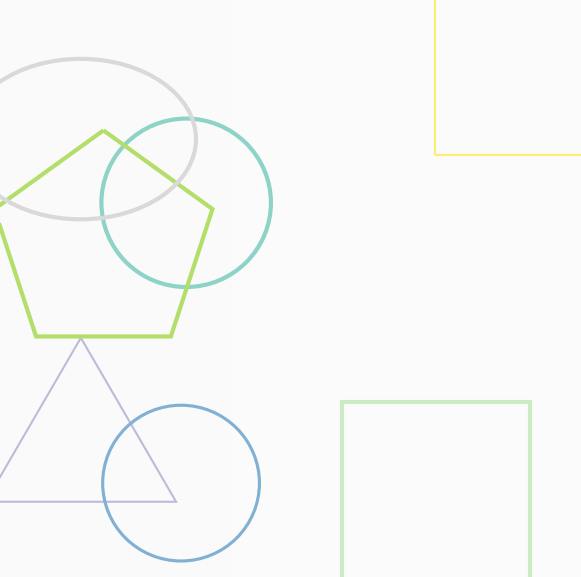[{"shape": "circle", "thickness": 2, "radius": 0.73, "center": [0.32, 0.648]}, {"shape": "triangle", "thickness": 1, "radius": 0.95, "center": [0.139, 0.225]}, {"shape": "circle", "thickness": 1.5, "radius": 0.67, "center": [0.311, 0.163]}, {"shape": "pentagon", "thickness": 2, "radius": 0.99, "center": [0.178, 0.576]}, {"shape": "oval", "thickness": 2, "radius": 0.99, "center": [0.139, 0.758]}, {"shape": "square", "thickness": 2, "radius": 0.81, "center": [0.75, 0.141]}, {"shape": "square", "thickness": 1, "radius": 0.72, "center": [0.893, 0.875]}]